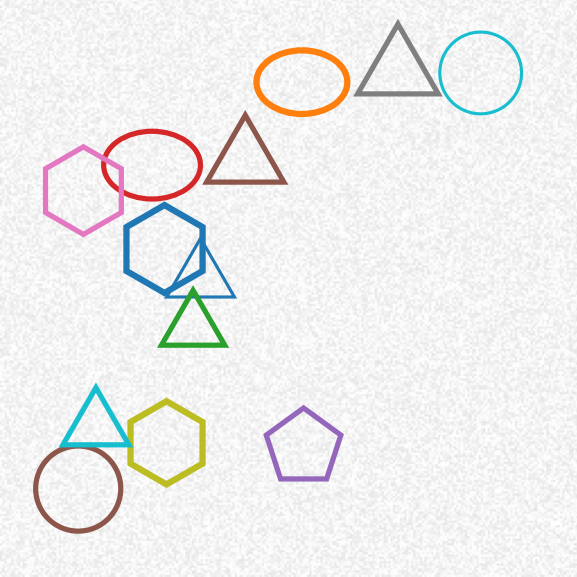[{"shape": "triangle", "thickness": 1.5, "radius": 0.34, "center": [0.347, 0.519]}, {"shape": "hexagon", "thickness": 3, "radius": 0.38, "center": [0.285, 0.568]}, {"shape": "oval", "thickness": 3, "radius": 0.39, "center": [0.523, 0.857]}, {"shape": "triangle", "thickness": 2.5, "radius": 0.32, "center": [0.334, 0.433]}, {"shape": "oval", "thickness": 2.5, "radius": 0.42, "center": [0.263, 0.713]}, {"shape": "pentagon", "thickness": 2.5, "radius": 0.34, "center": [0.526, 0.225]}, {"shape": "triangle", "thickness": 2.5, "radius": 0.39, "center": [0.425, 0.722]}, {"shape": "circle", "thickness": 2.5, "radius": 0.37, "center": [0.135, 0.153]}, {"shape": "hexagon", "thickness": 2.5, "radius": 0.38, "center": [0.144, 0.669]}, {"shape": "triangle", "thickness": 2.5, "radius": 0.4, "center": [0.689, 0.877]}, {"shape": "hexagon", "thickness": 3, "radius": 0.36, "center": [0.288, 0.232]}, {"shape": "circle", "thickness": 1.5, "radius": 0.35, "center": [0.832, 0.873]}, {"shape": "triangle", "thickness": 2.5, "radius": 0.33, "center": [0.166, 0.262]}]